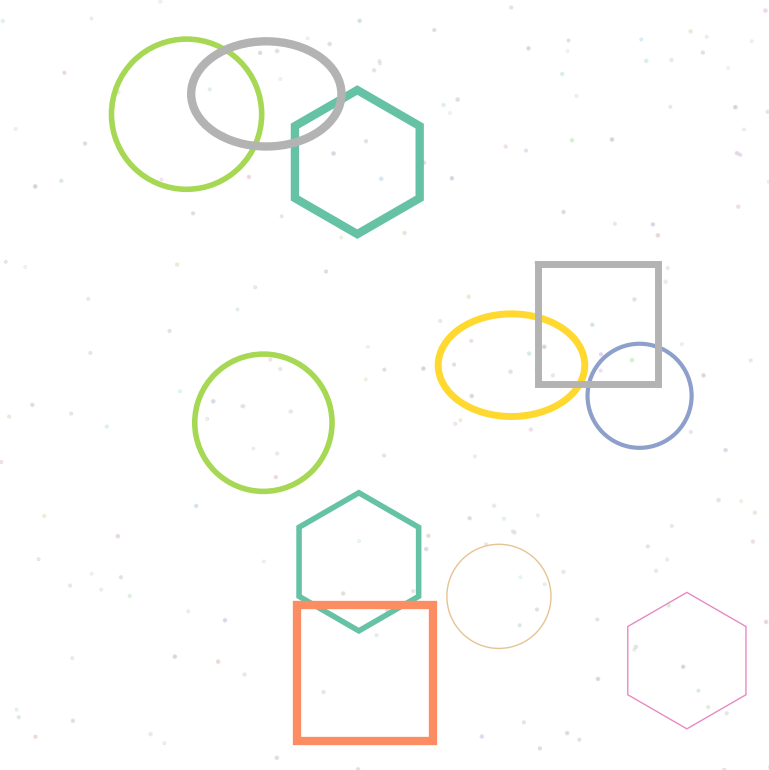[{"shape": "hexagon", "thickness": 2, "radius": 0.45, "center": [0.466, 0.27]}, {"shape": "hexagon", "thickness": 3, "radius": 0.47, "center": [0.464, 0.789]}, {"shape": "square", "thickness": 3, "radius": 0.44, "center": [0.474, 0.126]}, {"shape": "circle", "thickness": 1.5, "radius": 0.34, "center": [0.831, 0.486]}, {"shape": "hexagon", "thickness": 0.5, "radius": 0.44, "center": [0.892, 0.142]}, {"shape": "circle", "thickness": 2, "radius": 0.45, "center": [0.342, 0.451]}, {"shape": "circle", "thickness": 2, "radius": 0.49, "center": [0.242, 0.852]}, {"shape": "oval", "thickness": 2.5, "radius": 0.48, "center": [0.664, 0.526]}, {"shape": "circle", "thickness": 0.5, "radius": 0.34, "center": [0.648, 0.226]}, {"shape": "square", "thickness": 2.5, "radius": 0.39, "center": [0.777, 0.579]}, {"shape": "oval", "thickness": 3, "radius": 0.49, "center": [0.346, 0.878]}]